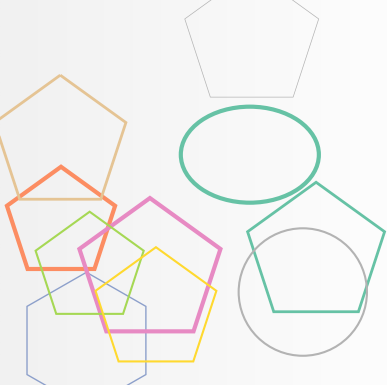[{"shape": "oval", "thickness": 3, "radius": 0.89, "center": [0.645, 0.598]}, {"shape": "pentagon", "thickness": 2, "radius": 0.93, "center": [0.816, 0.341]}, {"shape": "pentagon", "thickness": 3, "radius": 0.73, "center": [0.157, 0.42]}, {"shape": "hexagon", "thickness": 1, "radius": 0.89, "center": [0.223, 0.116]}, {"shape": "pentagon", "thickness": 3, "radius": 0.96, "center": [0.387, 0.294]}, {"shape": "pentagon", "thickness": 1.5, "radius": 0.73, "center": [0.231, 0.303]}, {"shape": "pentagon", "thickness": 1.5, "radius": 0.82, "center": [0.402, 0.194]}, {"shape": "pentagon", "thickness": 2, "radius": 0.89, "center": [0.156, 0.627]}, {"shape": "pentagon", "thickness": 0.5, "radius": 0.91, "center": [0.65, 0.895]}, {"shape": "circle", "thickness": 1.5, "radius": 0.83, "center": [0.781, 0.241]}]